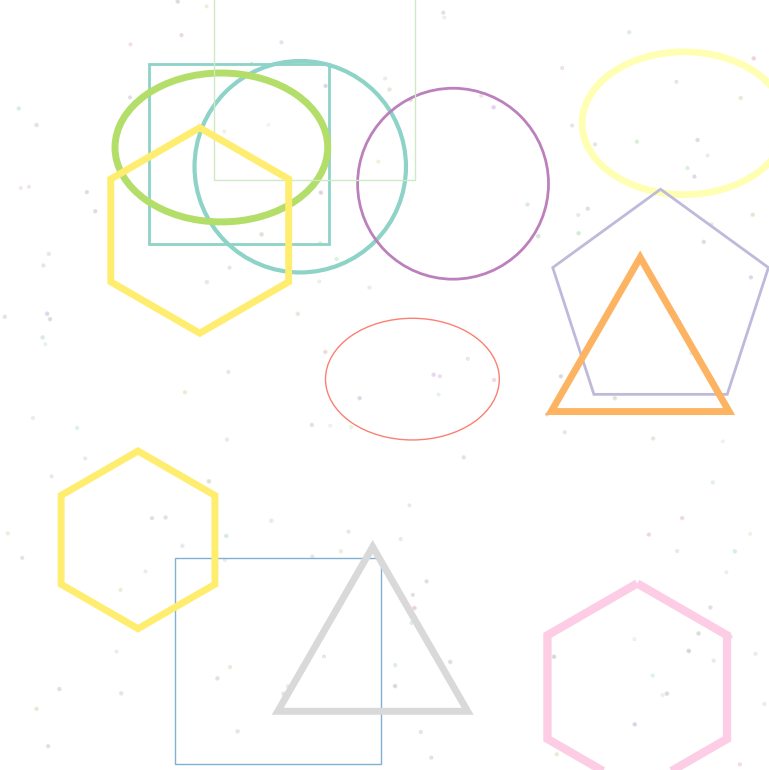[{"shape": "circle", "thickness": 1.5, "radius": 0.69, "center": [0.39, 0.783]}, {"shape": "square", "thickness": 1, "radius": 0.58, "center": [0.31, 0.8]}, {"shape": "oval", "thickness": 2.5, "radius": 0.66, "center": [0.888, 0.84]}, {"shape": "pentagon", "thickness": 1, "radius": 0.74, "center": [0.858, 0.607]}, {"shape": "oval", "thickness": 0.5, "radius": 0.56, "center": [0.536, 0.508]}, {"shape": "square", "thickness": 0.5, "radius": 0.67, "center": [0.361, 0.141]}, {"shape": "triangle", "thickness": 2.5, "radius": 0.67, "center": [0.831, 0.532]}, {"shape": "oval", "thickness": 2.5, "radius": 0.69, "center": [0.287, 0.808]}, {"shape": "hexagon", "thickness": 3, "radius": 0.67, "center": [0.828, 0.108]}, {"shape": "triangle", "thickness": 2.5, "radius": 0.71, "center": [0.484, 0.147]}, {"shape": "circle", "thickness": 1, "radius": 0.62, "center": [0.588, 0.761]}, {"shape": "square", "thickness": 0.5, "radius": 0.65, "center": [0.409, 0.897]}, {"shape": "hexagon", "thickness": 2.5, "radius": 0.58, "center": [0.179, 0.299]}, {"shape": "hexagon", "thickness": 2.5, "radius": 0.67, "center": [0.259, 0.701]}]